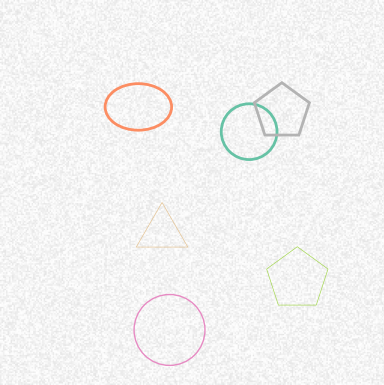[{"shape": "circle", "thickness": 2, "radius": 0.36, "center": [0.647, 0.658]}, {"shape": "oval", "thickness": 2, "radius": 0.43, "center": [0.359, 0.722]}, {"shape": "circle", "thickness": 1, "radius": 0.46, "center": [0.44, 0.143]}, {"shape": "pentagon", "thickness": 0.5, "radius": 0.42, "center": [0.772, 0.275]}, {"shape": "triangle", "thickness": 0.5, "radius": 0.39, "center": [0.421, 0.397]}, {"shape": "pentagon", "thickness": 2, "radius": 0.38, "center": [0.732, 0.71]}]